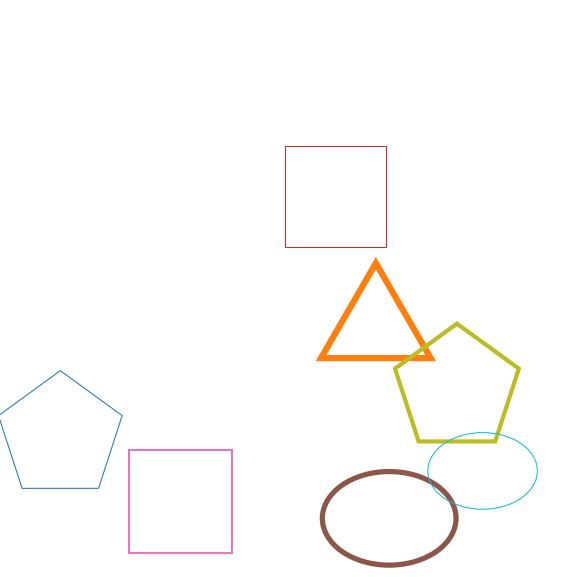[{"shape": "pentagon", "thickness": 0.5, "radius": 0.56, "center": [0.104, 0.245]}, {"shape": "triangle", "thickness": 3, "radius": 0.55, "center": [0.651, 0.434]}, {"shape": "square", "thickness": 0.5, "radius": 0.44, "center": [0.581, 0.659]}, {"shape": "oval", "thickness": 2.5, "radius": 0.58, "center": [0.674, 0.102]}, {"shape": "square", "thickness": 1, "radius": 0.45, "center": [0.313, 0.13]}, {"shape": "pentagon", "thickness": 2, "radius": 0.56, "center": [0.791, 0.326]}, {"shape": "oval", "thickness": 0.5, "radius": 0.47, "center": [0.836, 0.184]}]